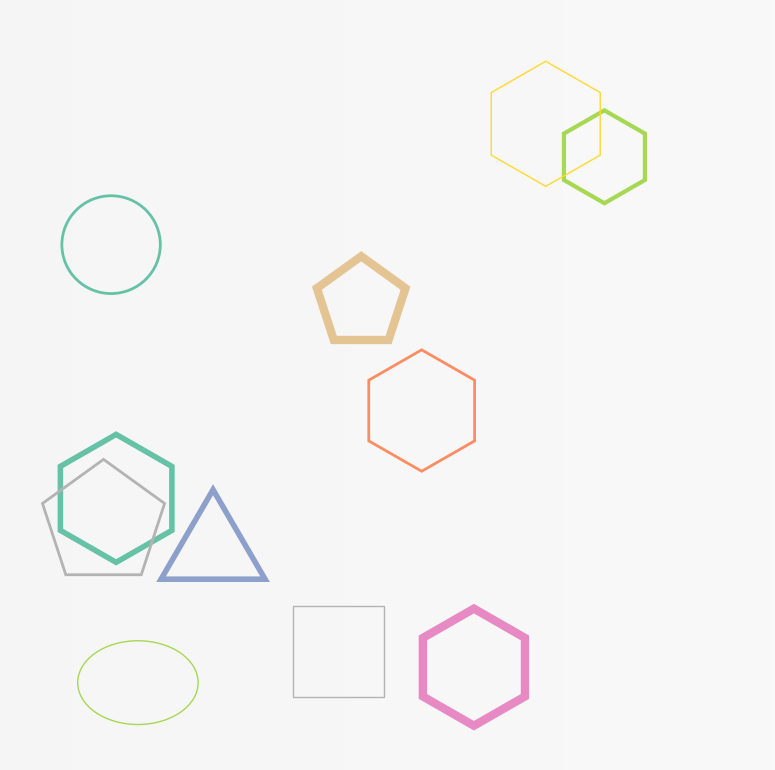[{"shape": "circle", "thickness": 1, "radius": 0.32, "center": [0.143, 0.682]}, {"shape": "hexagon", "thickness": 2, "radius": 0.42, "center": [0.15, 0.353]}, {"shape": "hexagon", "thickness": 1, "radius": 0.39, "center": [0.544, 0.467]}, {"shape": "triangle", "thickness": 2, "radius": 0.39, "center": [0.275, 0.287]}, {"shape": "hexagon", "thickness": 3, "radius": 0.38, "center": [0.611, 0.134]}, {"shape": "oval", "thickness": 0.5, "radius": 0.39, "center": [0.178, 0.113]}, {"shape": "hexagon", "thickness": 1.5, "radius": 0.3, "center": [0.78, 0.796]}, {"shape": "hexagon", "thickness": 0.5, "radius": 0.41, "center": [0.704, 0.839]}, {"shape": "pentagon", "thickness": 3, "radius": 0.3, "center": [0.466, 0.607]}, {"shape": "square", "thickness": 0.5, "radius": 0.29, "center": [0.437, 0.154]}, {"shape": "pentagon", "thickness": 1, "radius": 0.41, "center": [0.134, 0.321]}]